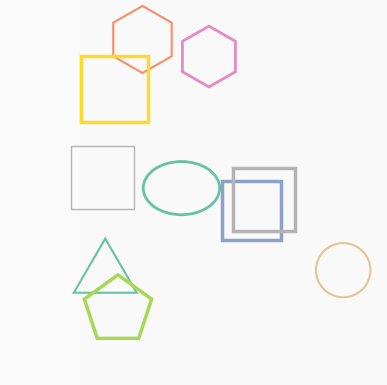[{"shape": "oval", "thickness": 2, "radius": 0.49, "center": [0.468, 0.511]}, {"shape": "triangle", "thickness": 1.5, "radius": 0.47, "center": [0.272, 0.286]}, {"shape": "hexagon", "thickness": 1.5, "radius": 0.44, "center": [0.368, 0.897]}, {"shape": "square", "thickness": 2.5, "radius": 0.38, "center": [0.649, 0.454]}, {"shape": "hexagon", "thickness": 2, "radius": 0.4, "center": [0.539, 0.853]}, {"shape": "pentagon", "thickness": 2.5, "radius": 0.46, "center": [0.304, 0.195]}, {"shape": "square", "thickness": 2.5, "radius": 0.43, "center": [0.295, 0.768]}, {"shape": "circle", "thickness": 1.5, "radius": 0.35, "center": [0.886, 0.298]}, {"shape": "square", "thickness": 2.5, "radius": 0.4, "center": [0.681, 0.482]}, {"shape": "square", "thickness": 1, "radius": 0.41, "center": [0.265, 0.538]}]